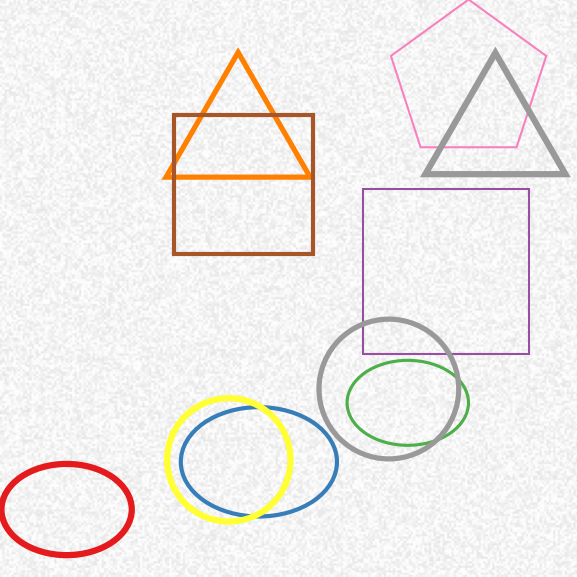[{"shape": "oval", "thickness": 3, "radius": 0.56, "center": [0.115, 0.117]}, {"shape": "oval", "thickness": 2, "radius": 0.68, "center": [0.448, 0.199]}, {"shape": "oval", "thickness": 1.5, "radius": 0.53, "center": [0.706, 0.302]}, {"shape": "square", "thickness": 1, "radius": 0.72, "center": [0.772, 0.529]}, {"shape": "triangle", "thickness": 2.5, "radius": 0.72, "center": [0.412, 0.764]}, {"shape": "circle", "thickness": 3, "radius": 0.53, "center": [0.396, 0.203]}, {"shape": "square", "thickness": 2, "radius": 0.6, "center": [0.422, 0.679]}, {"shape": "pentagon", "thickness": 1, "radius": 0.71, "center": [0.811, 0.859]}, {"shape": "triangle", "thickness": 3, "radius": 0.7, "center": [0.858, 0.768]}, {"shape": "circle", "thickness": 2.5, "radius": 0.6, "center": [0.673, 0.325]}]